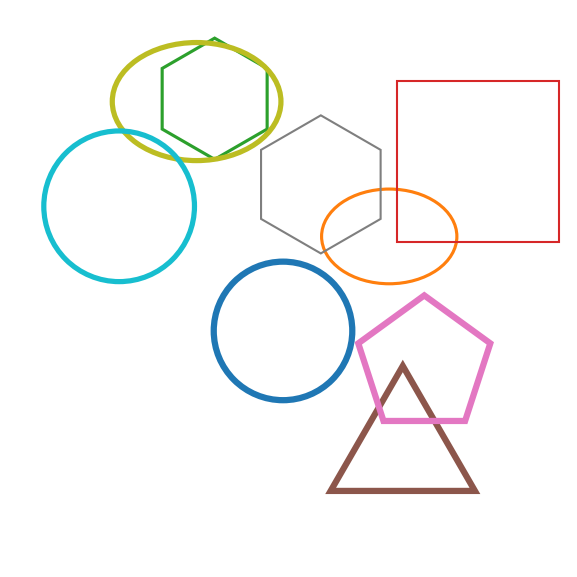[{"shape": "circle", "thickness": 3, "radius": 0.6, "center": [0.49, 0.426]}, {"shape": "oval", "thickness": 1.5, "radius": 0.59, "center": [0.674, 0.59]}, {"shape": "hexagon", "thickness": 1.5, "radius": 0.52, "center": [0.372, 0.828]}, {"shape": "square", "thickness": 1, "radius": 0.7, "center": [0.828, 0.719]}, {"shape": "triangle", "thickness": 3, "radius": 0.72, "center": [0.697, 0.221]}, {"shape": "pentagon", "thickness": 3, "radius": 0.6, "center": [0.735, 0.367]}, {"shape": "hexagon", "thickness": 1, "radius": 0.6, "center": [0.556, 0.68]}, {"shape": "oval", "thickness": 2.5, "radius": 0.73, "center": [0.34, 0.823]}, {"shape": "circle", "thickness": 2.5, "radius": 0.65, "center": [0.206, 0.642]}]